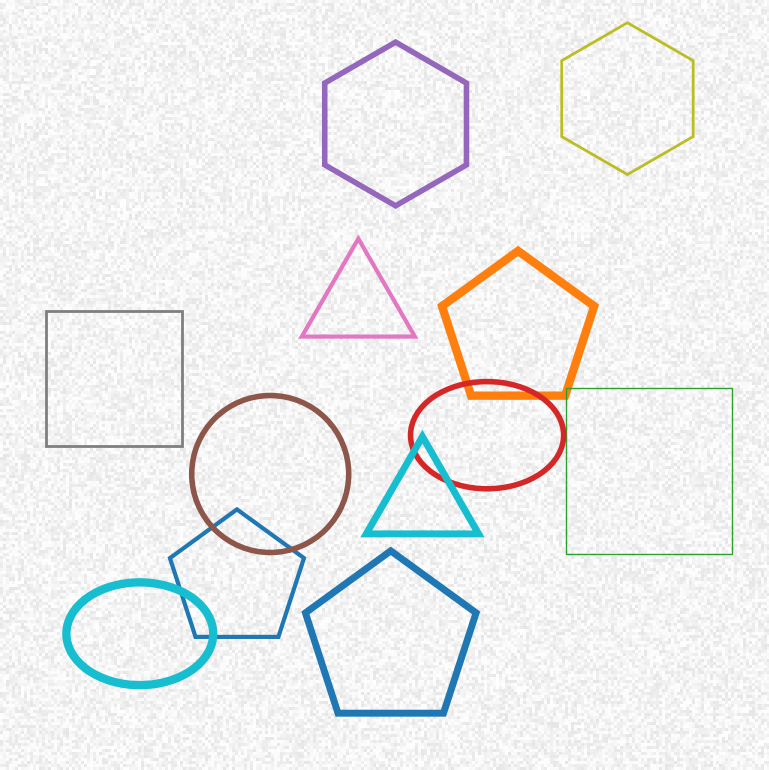[{"shape": "pentagon", "thickness": 2.5, "radius": 0.58, "center": [0.507, 0.168]}, {"shape": "pentagon", "thickness": 1.5, "radius": 0.46, "center": [0.308, 0.247]}, {"shape": "pentagon", "thickness": 3, "radius": 0.52, "center": [0.673, 0.57]}, {"shape": "square", "thickness": 0.5, "radius": 0.54, "center": [0.843, 0.388]}, {"shape": "oval", "thickness": 2, "radius": 0.5, "center": [0.633, 0.435]}, {"shape": "hexagon", "thickness": 2, "radius": 0.53, "center": [0.514, 0.839]}, {"shape": "circle", "thickness": 2, "radius": 0.51, "center": [0.351, 0.384]}, {"shape": "triangle", "thickness": 1.5, "radius": 0.42, "center": [0.465, 0.605]}, {"shape": "square", "thickness": 1, "radius": 0.44, "center": [0.148, 0.509]}, {"shape": "hexagon", "thickness": 1, "radius": 0.49, "center": [0.815, 0.872]}, {"shape": "oval", "thickness": 3, "radius": 0.48, "center": [0.182, 0.177]}, {"shape": "triangle", "thickness": 2.5, "radius": 0.42, "center": [0.549, 0.349]}]